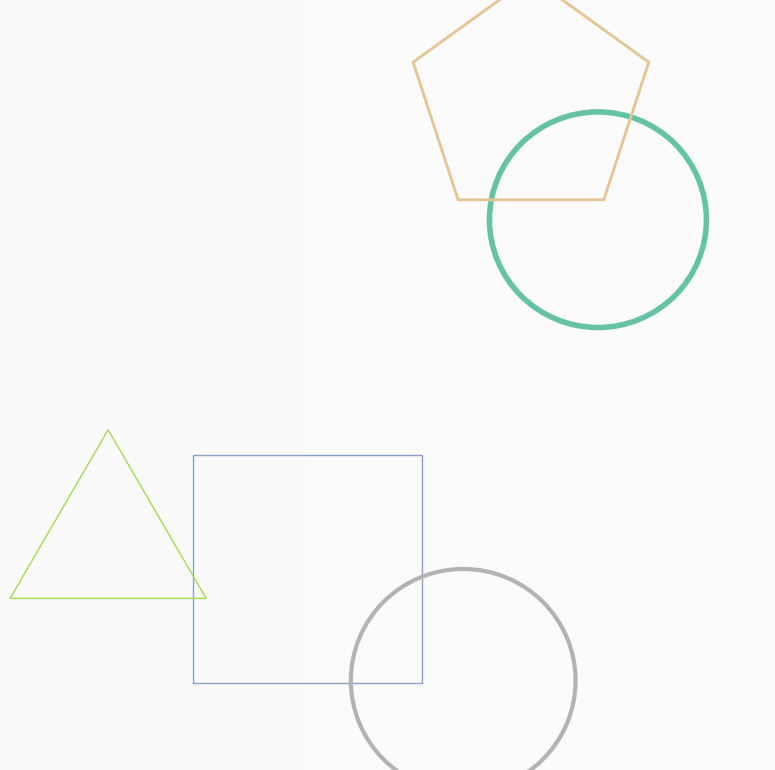[{"shape": "circle", "thickness": 2, "radius": 0.7, "center": [0.772, 0.715]}, {"shape": "square", "thickness": 0.5, "radius": 0.74, "center": [0.397, 0.261]}, {"shape": "triangle", "thickness": 0.5, "radius": 0.73, "center": [0.14, 0.296]}, {"shape": "pentagon", "thickness": 1, "radius": 0.8, "center": [0.685, 0.87]}, {"shape": "circle", "thickness": 1.5, "radius": 0.72, "center": [0.598, 0.116]}]